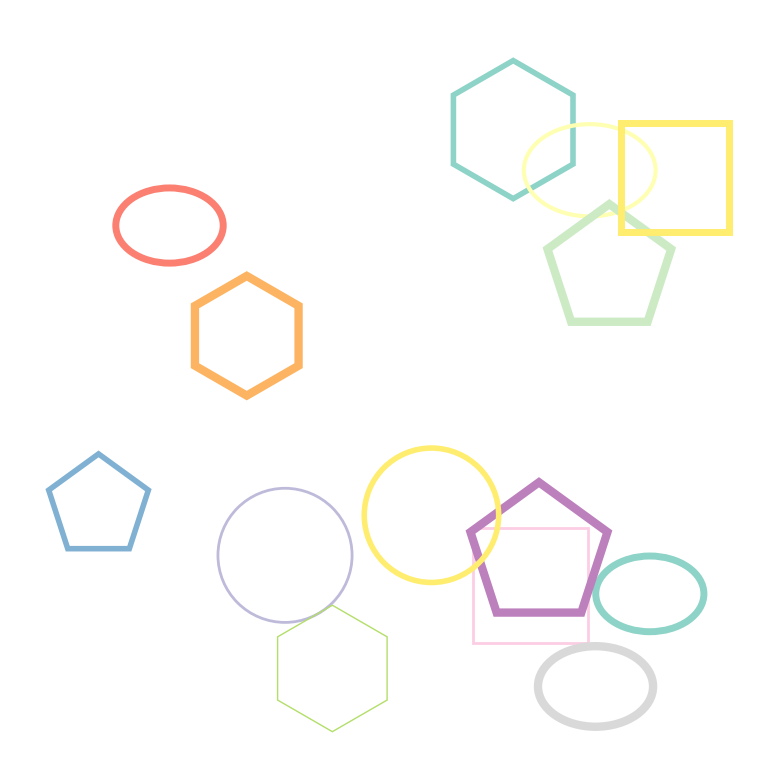[{"shape": "oval", "thickness": 2.5, "radius": 0.35, "center": [0.844, 0.229]}, {"shape": "hexagon", "thickness": 2, "radius": 0.45, "center": [0.667, 0.832]}, {"shape": "oval", "thickness": 1.5, "radius": 0.43, "center": [0.766, 0.779]}, {"shape": "circle", "thickness": 1, "radius": 0.44, "center": [0.37, 0.279]}, {"shape": "oval", "thickness": 2.5, "radius": 0.35, "center": [0.22, 0.707]}, {"shape": "pentagon", "thickness": 2, "radius": 0.34, "center": [0.128, 0.342]}, {"shape": "hexagon", "thickness": 3, "radius": 0.39, "center": [0.32, 0.564]}, {"shape": "hexagon", "thickness": 0.5, "radius": 0.41, "center": [0.432, 0.132]}, {"shape": "square", "thickness": 1, "radius": 0.37, "center": [0.689, 0.24]}, {"shape": "oval", "thickness": 3, "radius": 0.37, "center": [0.773, 0.108]}, {"shape": "pentagon", "thickness": 3, "radius": 0.47, "center": [0.7, 0.28]}, {"shape": "pentagon", "thickness": 3, "radius": 0.42, "center": [0.791, 0.65]}, {"shape": "circle", "thickness": 2, "radius": 0.44, "center": [0.56, 0.331]}, {"shape": "square", "thickness": 2.5, "radius": 0.35, "center": [0.877, 0.77]}]